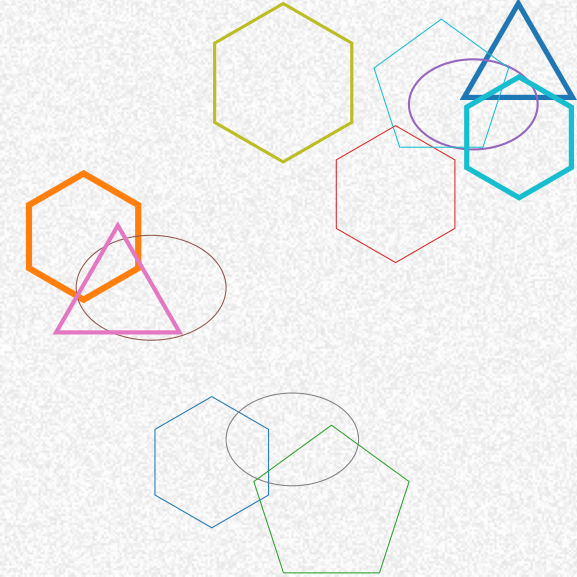[{"shape": "hexagon", "thickness": 0.5, "radius": 0.57, "center": [0.367, 0.199]}, {"shape": "triangle", "thickness": 2.5, "radius": 0.54, "center": [0.898, 0.885]}, {"shape": "hexagon", "thickness": 3, "radius": 0.55, "center": [0.145, 0.589]}, {"shape": "pentagon", "thickness": 0.5, "radius": 0.71, "center": [0.574, 0.122]}, {"shape": "hexagon", "thickness": 0.5, "radius": 0.59, "center": [0.685, 0.663]}, {"shape": "oval", "thickness": 1, "radius": 0.56, "center": [0.82, 0.818]}, {"shape": "oval", "thickness": 0.5, "radius": 0.65, "center": [0.262, 0.501]}, {"shape": "triangle", "thickness": 2, "radius": 0.62, "center": [0.204, 0.485]}, {"shape": "oval", "thickness": 0.5, "radius": 0.57, "center": [0.506, 0.238]}, {"shape": "hexagon", "thickness": 1.5, "radius": 0.69, "center": [0.49, 0.856]}, {"shape": "hexagon", "thickness": 2.5, "radius": 0.52, "center": [0.899, 0.761]}, {"shape": "pentagon", "thickness": 0.5, "radius": 0.61, "center": [0.764, 0.843]}]